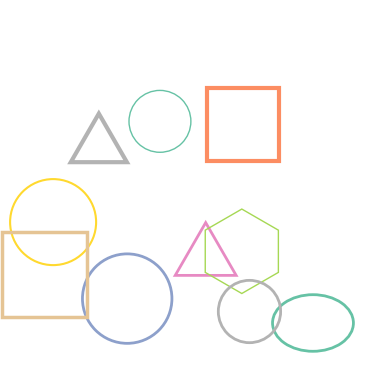[{"shape": "circle", "thickness": 1, "radius": 0.4, "center": [0.415, 0.685]}, {"shape": "oval", "thickness": 2, "radius": 0.53, "center": [0.813, 0.161]}, {"shape": "square", "thickness": 3, "radius": 0.47, "center": [0.632, 0.676]}, {"shape": "circle", "thickness": 2, "radius": 0.58, "center": [0.33, 0.224]}, {"shape": "triangle", "thickness": 2, "radius": 0.46, "center": [0.534, 0.33]}, {"shape": "hexagon", "thickness": 1, "radius": 0.55, "center": [0.628, 0.347]}, {"shape": "circle", "thickness": 1.5, "radius": 0.56, "center": [0.138, 0.423]}, {"shape": "square", "thickness": 2.5, "radius": 0.55, "center": [0.115, 0.288]}, {"shape": "triangle", "thickness": 3, "radius": 0.42, "center": [0.257, 0.621]}, {"shape": "circle", "thickness": 2, "radius": 0.4, "center": [0.648, 0.191]}]